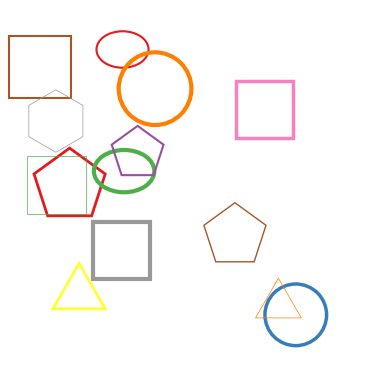[{"shape": "oval", "thickness": 1.5, "radius": 0.34, "center": [0.318, 0.871]}, {"shape": "pentagon", "thickness": 2, "radius": 0.49, "center": [0.181, 0.518]}, {"shape": "circle", "thickness": 2.5, "radius": 0.4, "center": [0.768, 0.182]}, {"shape": "oval", "thickness": 3, "radius": 0.39, "center": [0.322, 0.556]}, {"shape": "square", "thickness": 0.5, "radius": 0.38, "center": [0.147, 0.519]}, {"shape": "pentagon", "thickness": 1.5, "radius": 0.35, "center": [0.357, 0.602]}, {"shape": "circle", "thickness": 3, "radius": 0.47, "center": [0.403, 0.77]}, {"shape": "triangle", "thickness": 0.5, "radius": 0.34, "center": [0.723, 0.209]}, {"shape": "triangle", "thickness": 2, "radius": 0.39, "center": [0.205, 0.237]}, {"shape": "pentagon", "thickness": 1, "radius": 0.42, "center": [0.61, 0.389]}, {"shape": "square", "thickness": 1.5, "radius": 0.4, "center": [0.104, 0.826]}, {"shape": "square", "thickness": 2.5, "radius": 0.37, "center": [0.687, 0.716]}, {"shape": "square", "thickness": 3, "radius": 0.37, "center": [0.315, 0.349]}, {"shape": "hexagon", "thickness": 0.5, "radius": 0.41, "center": [0.145, 0.686]}]